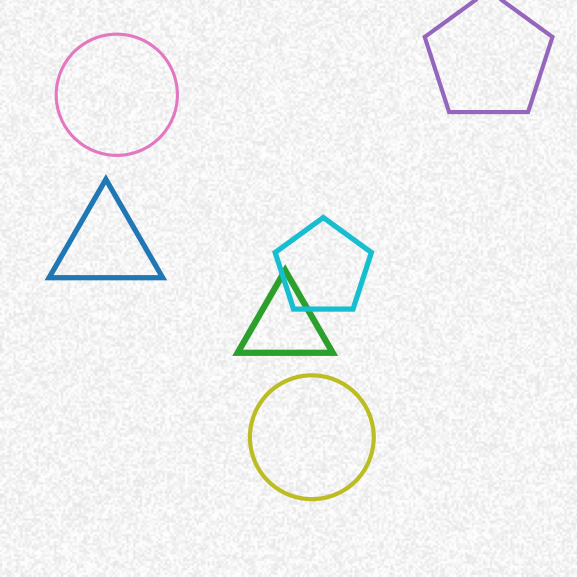[{"shape": "triangle", "thickness": 2.5, "radius": 0.57, "center": [0.183, 0.575]}, {"shape": "triangle", "thickness": 3, "radius": 0.48, "center": [0.494, 0.436]}, {"shape": "pentagon", "thickness": 2, "radius": 0.58, "center": [0.846, 0.899]}, {"shape": "circle", "thickness": 1.5, "radius": 0.52, "center": [0.202, 0.835]}, {"shape": "circle", "thickness": 2, "radius": 0.54, "center": [0.54, 0.242]}, {"shape": "pentagon", "thickness": 2.5, "radius": 0.44, "center": [0.56, 0.535]}]